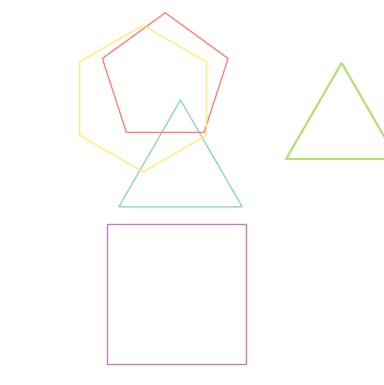[{"shape": "triangle", "thickness": 1, "radius": 0.93, "center": [0.469, 0.555]}, {"shape": "pentagon", "thickness": 1, "radius": 0.86, "center": [0.429, 0.795]}, {"shape": "triangle", "thickness": 1.5, "radius": 0.83, "center": [0.887, 0.67]}, {"shape": "square", "thickness": 1, "radius": 0.91, "center": [0.459, 0.236]}, {"shape": "hexagon", "thickness": 1, "radius": 0.95, "center": [0.372, 0.744]}]